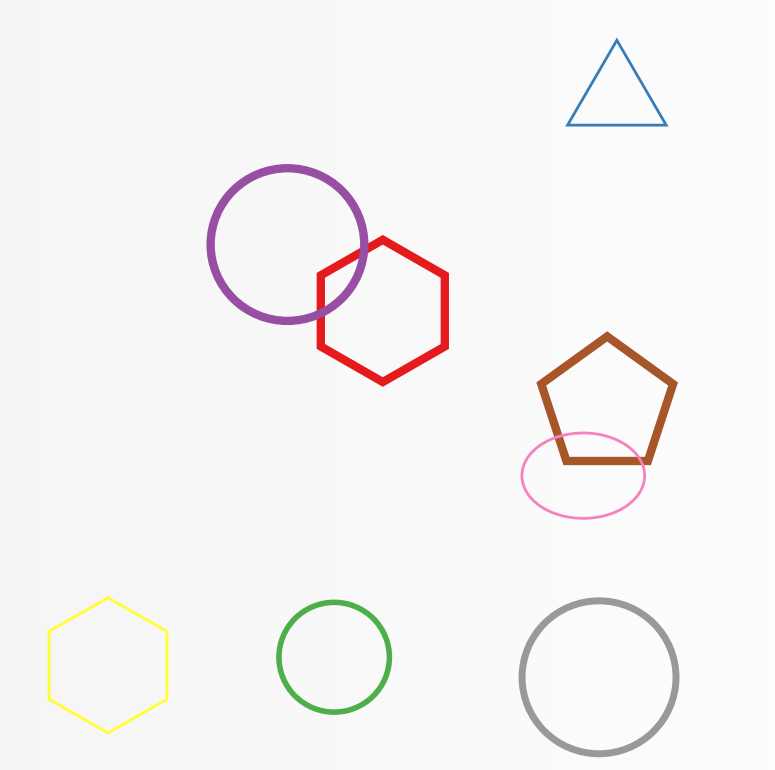[{"shape": "hexagon", "thickness": 3, "radius": 0.46, "center": [0.494, 0.596]}, {"shape": "triangle", "thickness": 1, "radius": 0.37, "center": [0.796, 0.874]}, {"shape": "circle", "thickness": 2, "radius": 0.36, "center": [0.431, 0.146]}, {"shape": "circle", "thickness": 3, "radius": 0.5, "center": [0.371, 0.682]}, {"shape": "hexagon", "thickness": 1, "radius": 0.44, "center": [0.139, 0.136]}, {"shape": "pentagon", "thickness": 3, "radius": 0.45, "center": [0.783, 0.474]}, {"shape": "oval", "thickness": 1, "radius": 0.4, "center": [0.753, 0.382]}, {"shape": "circle", "thickness": 2.5, "radius": 0.5, "center": [0.773, 0.12]}]